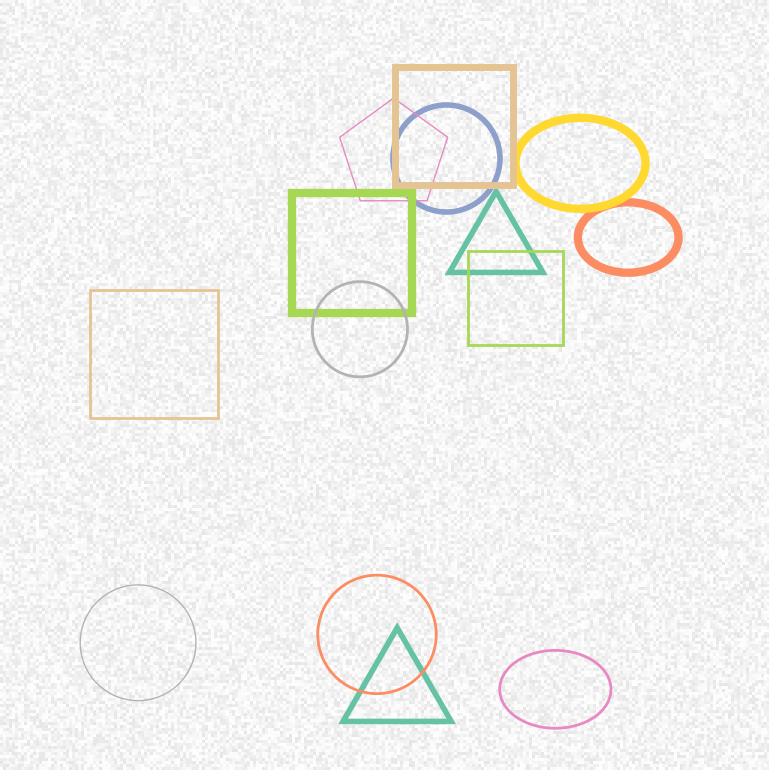[{"shape": "triangle", "thickness": 2, "radius": 0.41, "center": [0.516, 0.104]}, {"shape": "triangle", "thickness": 2, "radius": 0.35, "center": [0.644, 0.681]}, {"shape": "oval", "thickness": 3, "radius": 0.33, "center": [0.816, 0.692]}, {"shape": "circle", "thickness": 1, "radius": 0.38, "center": [0.49, 0.176]}, {"shape": "circle", "thickness": 2, "radius": 0.35, "center": [0.58, 0.794]}, {"shape": "pentagon", "thickness": 0.5, "radius": 0.37, "center": [0.511, 0.799]}, {"shape": "oval", "thickness": 1, "radius": 0.36, "center": [0.721, 0.105]}, {"shape": "square", "thickness": 1, "radius": 0.31, "center": [0.67, 0.613]}, {"shape": "square", "thickness": 3, "radius": 0.39, "center": [0.458, 0.671]}, {"shape": "oval", "thickness": 3, "radius": 0.42, "center": [0.754, 0.788]}, {"shape": "square", "thickness": 1, "radius": 0.42, "center": [0.2, 0.54]}, {"shape": "square", "thickness": 2.5, "radius": 0.38, "center": [0.59, 0.837]}, {"shape": "circle", "thickness": 0.5, "radius": 0.38, "center": [0.179, 0.165]}, {"shape": "circle", "thickness": 1, "radius": 0.31, "center": [0.467, 0.572]}]